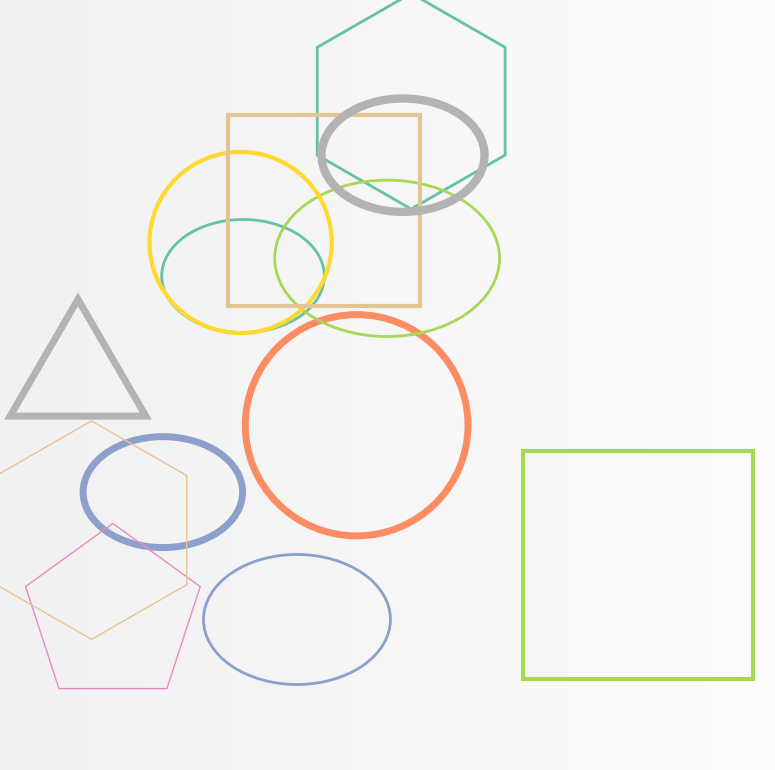[{"shape": "hexagon", "thickness": 1, "radius": 0.7, "center": [0.531, 0.869]}, {"shape": "oval", "thickness": 1, "radius": 0.52, "center": [0.314, 0.642]}, {"shape": "circle", "thickness": 2.5, "radius": 0.72, "center": [0.46, 0.448]}, {"shape": "oval", "thickness": 1, "radius": 0.6, "center": [0.383, 0.195]}, {"shape": "oval", "thickness": 2.5, "radius": 0.51, "center": [0.21, 0.361]}, {"shape": "pentagon", "thickness": 0.5, "radius": 0.59, "center": [0.146, 0.202]}, {"shape": "oval", "thickness": 1, "radius": 0.73, "center": [0.5, 0.665]}, {"shape": "square", "thickness": 1.5, "radius": 0.74, "center": [0.823, 0.266]}, {"shape": "circle", "thickness": 1.5, "radius": 0.59, "center": [0.31, 0.685]}, {"shape": "square", "thickness": 1.5, "radius": 0.62, "center": [0.418, 0.727]}, {"shape": "hexagon", "thickness": 0.5, "radius": 0.71, "center": [0.118, 0.312]}, {"shape": "oval", "thickness": 3, "radius": 0.53, "center": [0.52, 0.798]}, {"shape": "triangle", "thickness": 2.5, "radius": 0.51, "center": [0.101, 0.51]}]